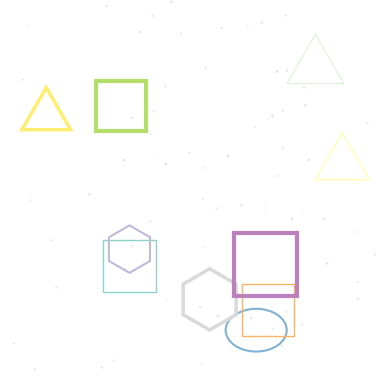[{"shape": "square", "thickness": 1, "radius": 0.34, "center": [0.337, 0.309]}, {"shape": "triangle", "thickness": 1, "radius": 0.41, "center": [0.889, 0.574]}, {"shape": "hexagon", "thickness": 1.5, "radius": 0.31, "center": [0.336, 0.353]}, {"shape": "oval", "thickness": 1.5, "radius": 0.4, "center": [0.665, 0.142]}, {"shape": "square", "thickness": 1, "radius": 0.33, "center": [0.696, 0.195]}, {"shape": "square", "thickness": 3, "radius": 0.33, "center": [0.314, 0.724]}, {"shape": "hexagon", "thickness": 2.5, "radius": 0.4, "center": [0.545, 0.222]}, {"shape": "square", "thickness": 3, "radius": 0.41, "center": [0.691, 0.314]}, {"shape": "triangle", "thickness": 0.5, "radius": 0.43, "center": [0.819, 0.826]}, {"shape": "triangle", "thickness": 2.5, "radius": 0.36, "center": [0.12, 0.7]}]